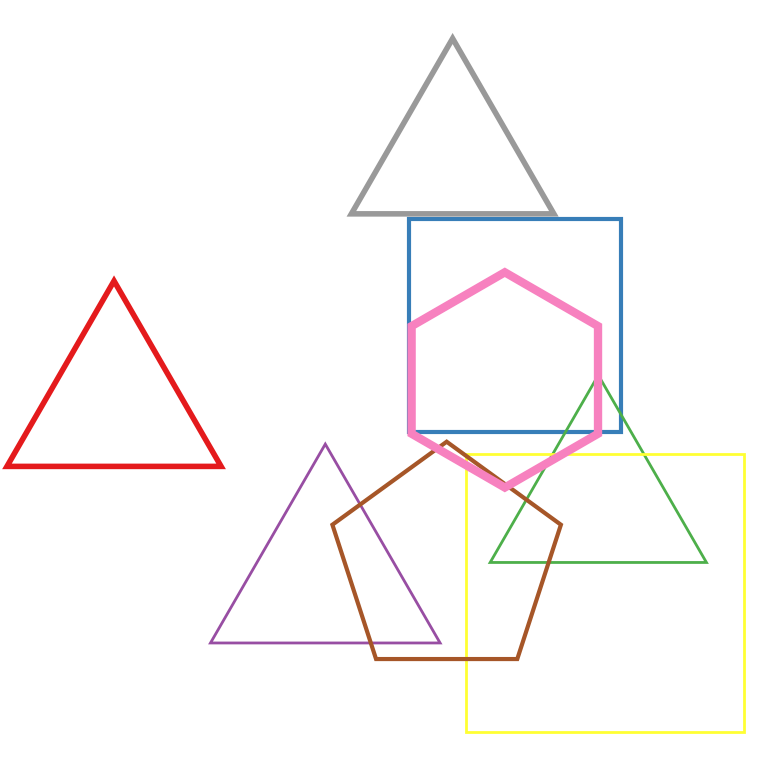[{"shape": "triangle", "thickness": 2, "radius": 0.8, "center": [0.148, 0.475]}, {"shape": "square", "thickness": 1.5, "radius": 0.69, "center": [0.669, 0.577]}, {"shape": "triangle", "thickness": 1, "radius": 0.81, "center": [0.777, 0.351]}, {"shape": "triangle", "thickness": 1, "radius": 0.86, "center": [0.422, 0.251]}, {"shape": "square", "thickness": 1, "radius": 0.9, "center": [0.786, 0.229]}, {"shape": "pentagon", "thickness": 1.5, "radius": 0.78, "center": [0.58, 0.27]}, {"shape": "hexagon", "thickness": 3, "radius": 0.7, "center": [0.656, 0.507]}, {"shape": "triangle", "thickness": 2, "radius": 0.76, "center": [0.588, 0.798]}]